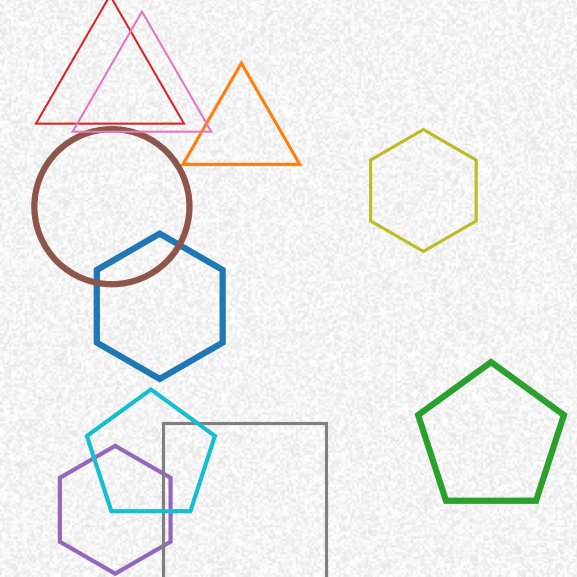[{"shape": "hexagon", "thickness": 3, "radius": 0.63, "center": [0.277, 0.469]}, {"shape": "triangle", "thickness": 1.5, "radius": 0.58, "center": [0.418, 0.773]}, {"shape": "pentagon", "thickness": 3, "radius": 0.66, "center": [0.85, 0.239]}, {"shape": "triangle", "thickness": 1, "radius": 0.74, "center": [0.19, 0.859]}, {"shape": "hexagon", "thickness": 2, "radius": 0.55, "center": [0.199, 0.116]}, {"shape": "circle", "thickness": 3, "radius": 0.67, "center": [0.194, 0.641]}, {"shape": "triangle", "thickness": 1, "radius": 0.69, "center": [0.246, 0.84]}, {"shape": "square", "thickness": 1.5, "radius": 0.71, "center": [0.423, 0.125]}, {"shape": "hexagon", "thickness": 1.5, "radius": 0.53, "center": [0.733, 0.669]}, {"shape": "pentagon", "thickness": 2, "radius": 0.58, "center": [0.261, 0.208]}]